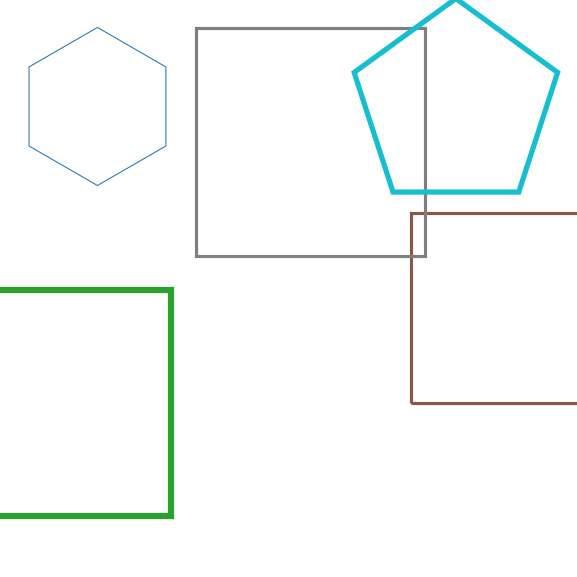[{"shape": "hexagon", "thickness": 0.5, "radius": 0.68, "center": [0.169, 0.815]}, {"shape": "square", "thickness": 3, "radius": 0.98, "center": [0.1, 0.301]}, {"shape": "square", "thickness": 1.5, "radius": 0.82, "center": [0.877, 0.466]}, {"shape": "square", "thickness": 1.5, "radius": 0.99, "center": [0.538, 0.753]}, {"shape": "pentagon", "thickness": 2.5, "radius": 0.93, "center": [0.789, 0.816]}]